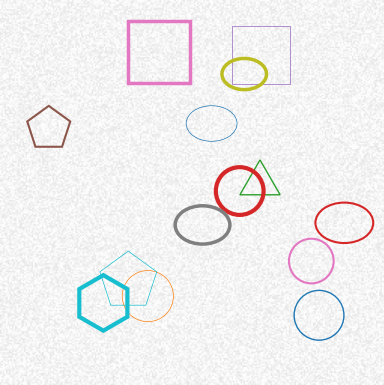[{"shape": "circle", "thickness": 1, "radius": 0.32, "center": [0.829, 0.181]}, {"shape": "oval", "thickness": 0.5, "radius": 0.33, "center": [0.55, 0.679]}, {"shape": "circle", "thickness": 0.5, "radius": 0.33, "center": [0.384, 0.231]}, {"shape": "triangle", "thickness": 1, "radius": 0.3, "center": [0.675, 0.524]}, {"shape": "oval", "thickness": 1.5, "radius": 0.38, "center": [0.894, 0.421]}, {"shape": "circle", "thickness": 3, "radius": 0.31, "center": [0.623, 0.504]}, {"shape": "square", "thickness": 0.5, "radius": 0.37, "center": [0.679, 0.857]}, {"shape": "pentagon", "thickness": 1.5, "radius": 0.29, "center": [0.127, 0.666]}, {"shape": "circle", "thickness": 1.5, "radius": 0.29, "center": [0.809, 0.322]}, {"shape": "square", "thickness": 2.5, "radius": 0.4, "center": [0.413, 0.864]}, {"shape": "oval", "thickness": 2.5, "radius": 0.36, "center": [0.526, 0.416]}, {"shape": "oval", "thickness": 2.5, "radius": 0.29, "center": [0.634, 0.808]}, {"shape": "pentagon", "thickness": 0.5, "radius": 0.39, "center": [0.333, 0.27]}, {"shape": "hexagon", "thickness": 3, "radius": 0.36, "center": [0.268, 0.213]}]